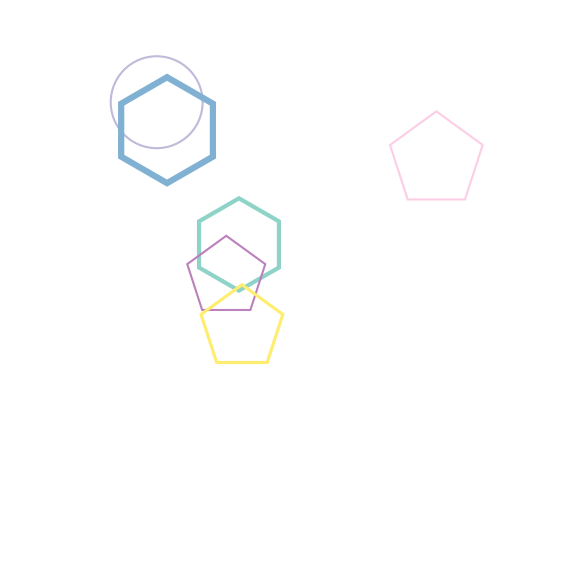[{"shape": "hexagon", "thickness": 2, "radius": 0.4, "center": [0.414, 0.576]}, {"shape": "circle", "thickness": 1, "radius": 0.4, "center": [0.271, 0.822]}, {"shape": "hexagon", "thickness": 3, "radius": 0.46, "center": [0.289, 0.774]}, {"shape": "pentagon", "thickness": 1, "radius": 0.42, "center": [0.756, 0.722]}, {"shape": "pentagon", "thickness": 1, "radius": 0.36, "center": [0.392, 0.52]}, {"shape": "pentagon", "thickness": 1.5, "radius": 0.37, "center": [0.419, 0.432]}]